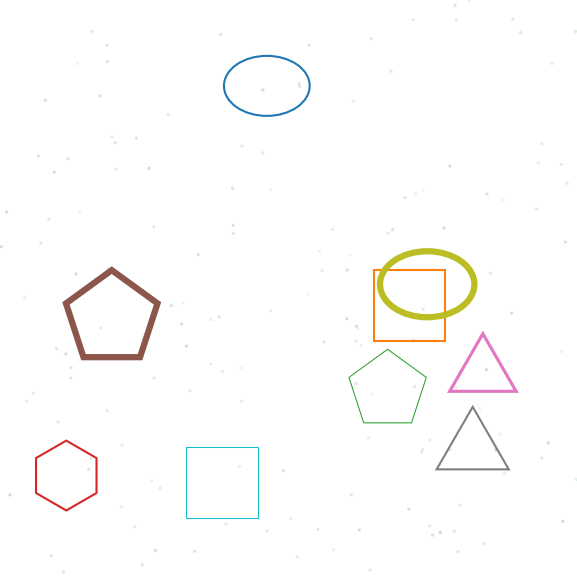[{"shape": "oval", "thickness": 1, "radius": 0.37, "center": [0.462, 0.85]}, {"shape": "square", "thickness": 1, "radius": 0.31, "center": [0.708, 0.47]}, {"shape": "pentagon", "thickness": 0.5, "radius": 0.35, "center": [0.671, 0.324]}, {"shape": "hexagon", "thickness": 1, "radius": 0.3, "center": [0.115, 0.176]}, {"shape": "pentagon", "thickness": 3, "radius": 0.42, "center": [0.194, 0.448]}, {"shape": "triangle", "thickness": 1.5, "radius": 0.33, "center": [0.836, 0.355]}, {"shape": "triangle", "thickness": 1, "radius": 0.36, "center": [0.819, 0.222]}, {"shape": "oval", "thickness": 3, "radius": 0.41, "center": [0.74, 0.507]}, {"shape": "square", "thickness": 0.5, "radius": 0.31, "center": [0.384, 0.164]}]